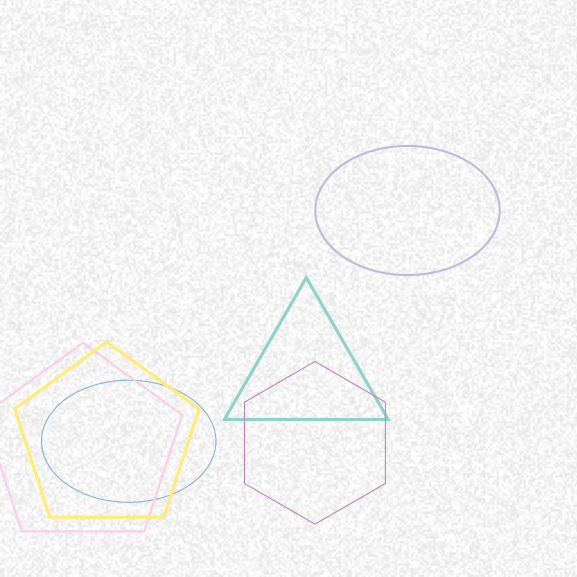[{"shape": "triangle", "thickness": 1.5, "radius": 0.82, "center": [0.53, 0.355]}, {"shape": "oval", "thickness": 1, "radius": 0.8, "center": [0.706, 0.635]}, {"shape": "oval", "thickness": 0.5, "radius": 0.76, "center": [0.223, 0.235]}, {"shape": "pentagon", "thickness": 1, "radius": 0.9, "center": [0.144, 0.225]}, {"shape": "hexagon", "thickness": 0.5, "radius": 0.7, "center": [0.545, 0.232]}, {"shape": "pentagon", "thickness": 1.5, "radius": 0.84, "center": [0.185, 0.239]}]